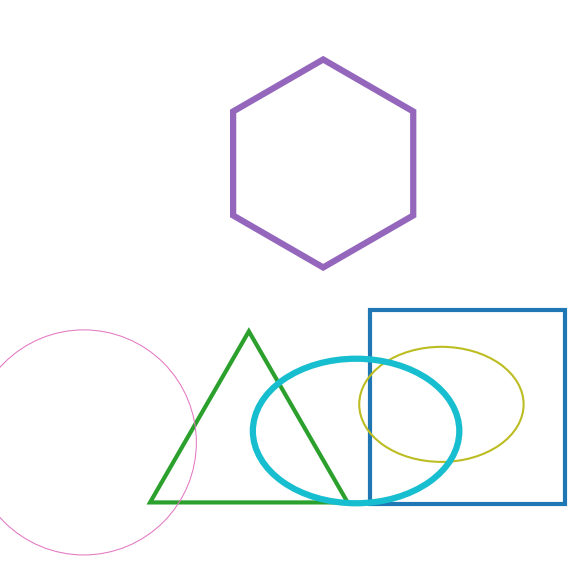[{"shape": "square", "thickness": 2, "radius": 0.84, "center": [0.81, 0.295]}, {"shape": "triangle", "thickness": 2, "radius": 0.99, "center": [0.431, 0.228]}, {"shape": "hexagon", "thickness": 3, "radius": 0.9, "center": [0.56, 0.716]}, {"shape": "circle", "thickness": 0.5, "radius": 0.97, "center": [0.145, 0.233]}, {"shape": "oval", "thickness": 1, "radius": 0.71, "center": [0.764, 0.299]}, {"shape": "oval", "thickness": 3, "radius": 0.89, "center": [0.617, 0.253]}]